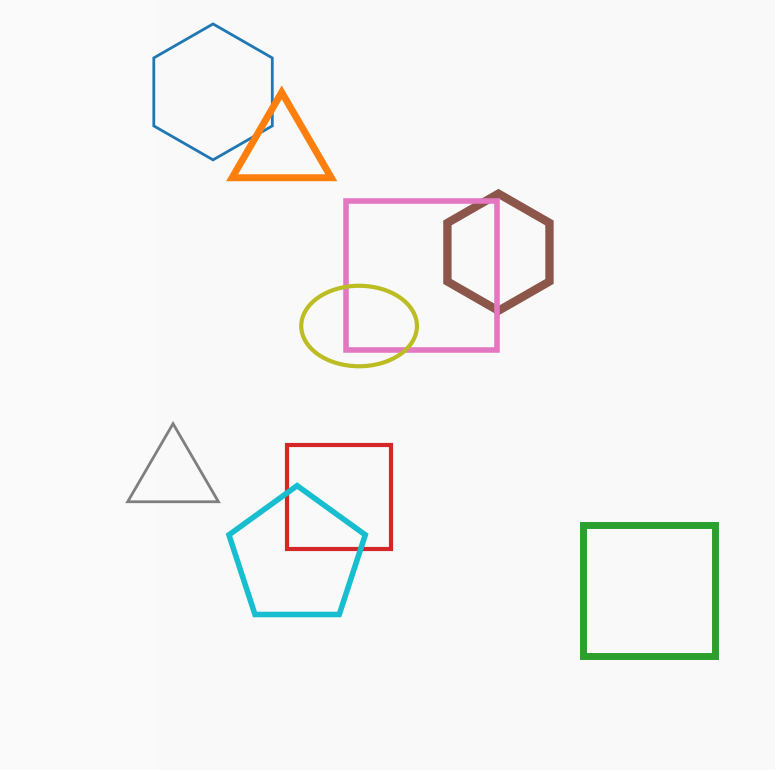[{"shape": "hexagon", "thickness": 1, "radius": 0.44, "center": [0.275, 0.881]}, {"shape": "triangle", "thickness": 2.5, "radius": 0.37, "center": [0.363, 0.806]}, {"shape": "square", "thickness": 2.5, "radius": 0.43, "center": [0.837, 0.233]}, {"shape": "square", "thickness": 1.5, "radius": 0.34, "center": [0.437, 0.354]}, {"shape": "hexagon", "thickness": 3, "radius": 0.38, "center": [0.643, 0.672]}, {"shape": "square", "thickness": 2, "radius": 0.49, "center": [0.544, 0.642]}, {"shape": "triangle", "thickness": 1, "radius": 0.34, "center": [0.223, 0.382]}, {"shape": "oval", "thickness": 1.5, "radius": 0.37, "center": [0.463, 0.577]}, {"shape": "pentagon", "thickness": 2, "radius": 0.46, "center": [0.383, 0.277]}]